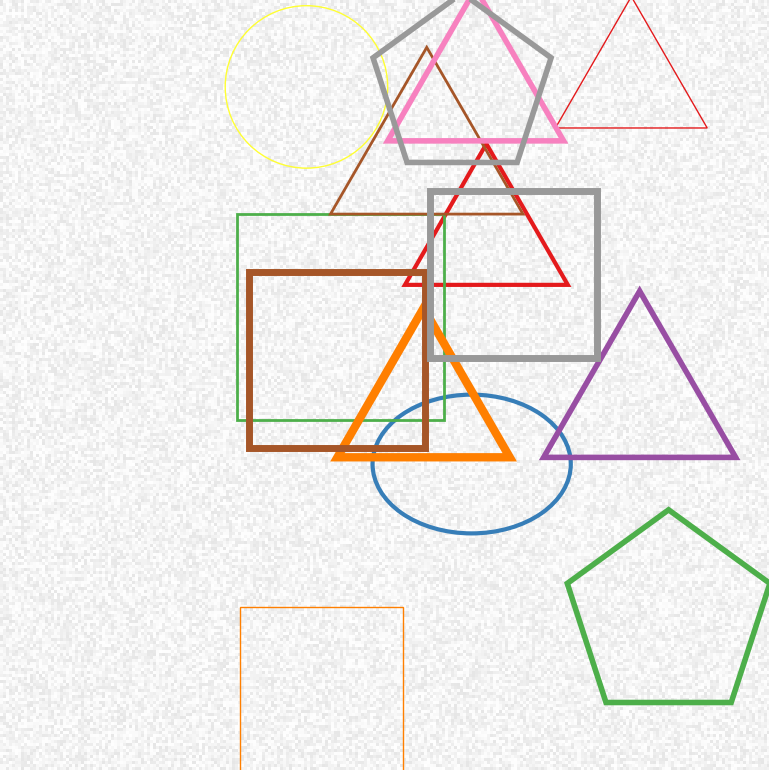[{"shape": "triangle", "thickness": 1.5, "radius": 0.61, "center": [0.632, 0.691]}, {"shape": "triangle", "thickness": 0.5, "radius": 0.57, "center": [0.82, 0.891]}, {"shape": "oval", "thickness": 1.5, "radius": 0.64, "center": [0.613, 0.397]}, {"shape": "pentagon", "thickness": 2, "radius": 0.69, "center": [0.868, 0.2]}, {"shape": "square", "thickness": 1, "radius": 0.67, "center": [0.442, 0.588]}, {"shape": "triangle", "thickness": 2, "radius": 0.72, "center": [0.831, 0.478]}, {"shape": "triangle", "thickness": 3, "radius": 0.65, "center": [0.55, 0.471]}, {"shape": "square", "thickness": 0.5, "radius": 0.53, "center": [0.418, 0.105]}, {"shape": "circle", "thickness": 0.5, "radius": 0.53, "center": [0.398, 0.887]}, {"shape": "triangle", "thickness": 1, "radius": 0.72, "center": [0.554, 0.794]}, {"shape": "square", "thickness": 2.5, "radius": 0.57, "center": [0.438, 0.533]}, {"shape": "triangle", "thickness": 2, "radius": 0.66, "center": [0.618, 0.883]}, {"shape": "pentagon", "thickness": 2, "radius": 0.61, "center": [0.6, 0.887]}, {"shape": "square", "thickness": 2.5, "radius": 0.54, "center": [0.667, 0.644]}]